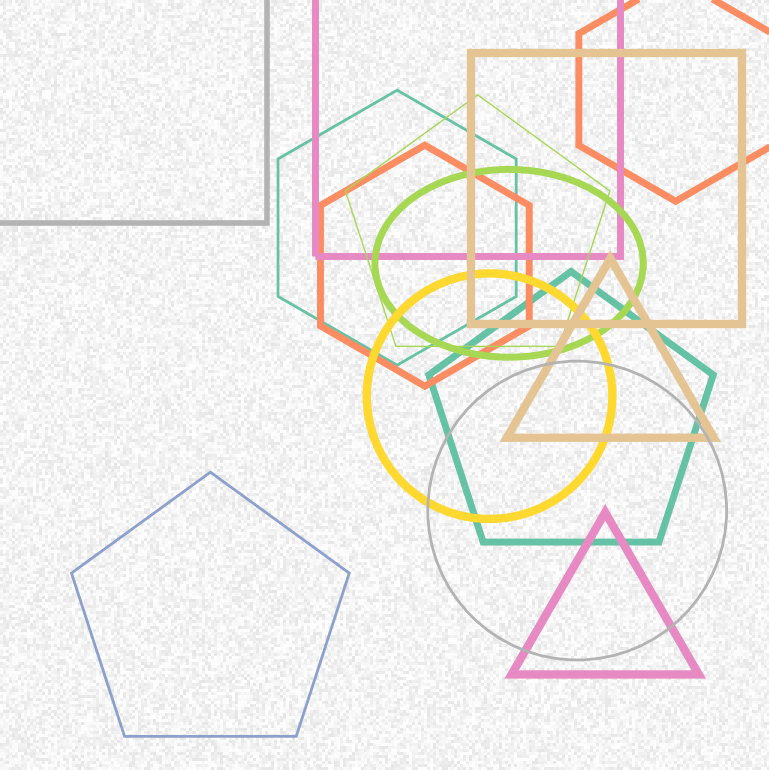[{"shape": "pentagon", "thickness": 2.5, "radius": 0.97, "center": [0.742, 0.453]}, {"shape": "hexagon", "thickness": 1, "radius": 0.89, "center": [0.516, 0.704]}, {"shape": "hexagon", "thickness": 2.5, "radius": 0.78, "center": [0.552, 0.655]}, {"shape": "hexagon", "thickness": 2.5, "radius": 0.73, "center": [0.877, 0.884]}, {"shape": "pentagon", "thickness": 1, "radius": 0.95, "center": [0.273, 0.197]}, {"shape": "triangle", "thickness": 3, "radius": 0.7, "center": [0.786, 0.194]}, {"shape": "square", "thickness": 2.5, "radius": 0.99, "center": [0.607, 0.866]}, {"shape": "oval", "thickness": 2.5, "radius": 0.87, "center": [0.661, 0.658]}, {"shape": "pentagon", "thickness": 0.5, "radius": 0.9, "center": [0.62, 0.696]}, {"shape": "circle", "thickness": 3, "radius": 0.8, "center": [0.636, 0.485]}, {"shape": "square", "thickness": 3, "radius": 0.88, "center": [0.788, 0.755]}, {"shape": "triangle", "thickness": 3, "radius": 0.78, "center": [0.793, 0.509]}, {"shape": "square", "thickness": 2, "radius": 0.87, "center": [0.173, 0.886]}, {"shape": "circle", "thickness": 1, "radius": 0.97, "center": [0.75, 0.337]}]